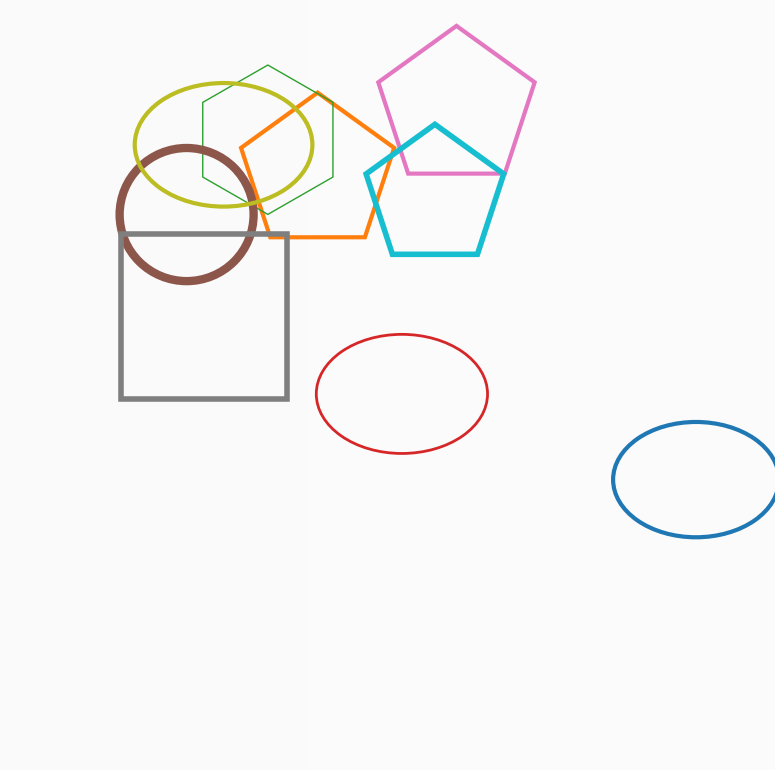[{"shape": "oval", "thickness": 1.5, "radius": 0.53, "center": [0.898, 0.377]}, {"shape": "pentagon", "thickness": 1.5, "radius": 0.52, "center": [0.41, 0.776]}, {"shape": "hexagon", "thickness": 0.5, "radius": 0.48, "center": [0.346, 0.819]}, {"shape": "oval", "thickness": 1, "radius": 0.55, "center": [0.519, 0.488]}, {"shape": "circle", "thickness": 3, "radius": 0.43, "center": [0.241, 0.721]}, {"shape": "pentagon", "thickness": 1.5, "radius": 0.53, "center": [0.589, 0.86]}, {"shape": "square", "thickness": 2, "radius": 0.54, "center": [0.263, 0.589]}, {"shape": "oval", "thickness": 1.5, "radius": 0.57, "center": [0.288, 0.812]}, {"shape": "pentagon", "thickness": 2, "radius": 0.47, "center": [0.561, 0.745]}]